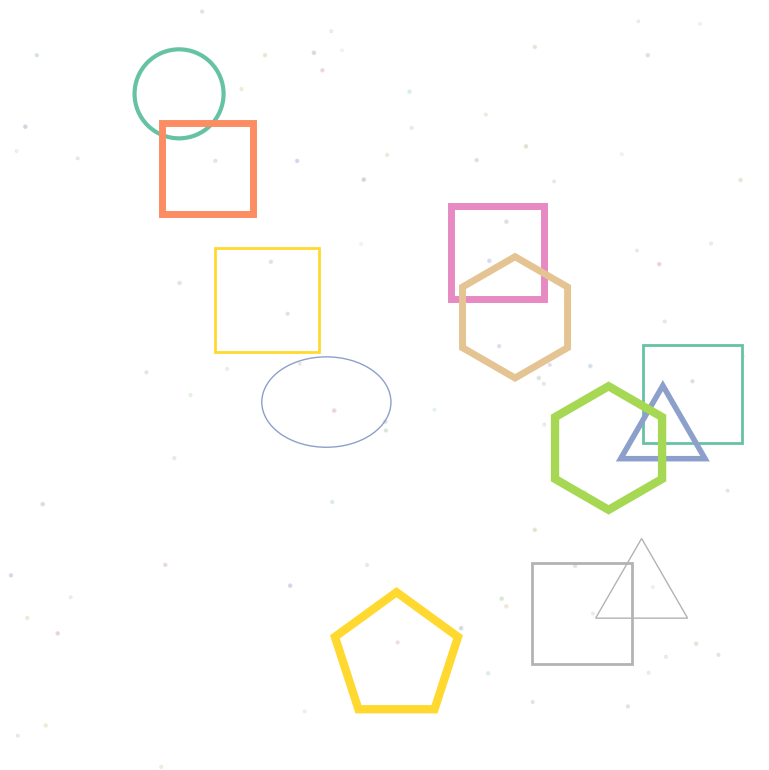[{"shape": "circle", "thickness": 1.5, "radius": 0.29, "center": [0.233, 0.878]}, {"shape": "square", "thickness": 1, "radius": 0.32, "center": [0.899, 0.488]}, {"shape": "square", "thickness": 2.5, "radius": 0.3, "center": [0.27, 0.781]}, {"shape": "oval", "thickness": 0.5, "radius": 0.42, "center": [0.424, 0.478]}, {"shape": "triangle", "thickness": 2, "radius": 0.32, "center": [0.861, 0.436]}, {"shape": "square", "thickness": 2.5, "radius": 0.3, "center": [0.647, 0.672]}, {"shape": "hexagon", "thickness": 3, "radius": 0.4, "center": [0.79, 0.418]}, {"shape": "pentagon", "thickness": 3, "radius": 0.42, "center": [0.515, 0.147]}, {"shape": "square", "thickness": 1, "radius": 0.34, "center": [0.347, 0.611]}, {"shape": "hexagon", "thickness": 2.5, "radius": 0.39, "center": [0.669, 0.588]}, {"shape": "square", "thickness": 1, "radius": 0.33, "center": [0.756, 0.203]}, {"shape": "triangle", "thickness": 0.5, "radius": 0.34, "center": [0.833, 0.232]}]